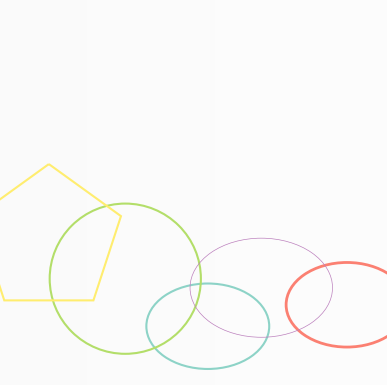[{"shape": "oval", "thickness": 1.5, "radius": 0.79, "center": [0.536, 0.153]}, {"shape": "oval", "thickness": 2, "radius": 0.78, "center": [0.895, 0.208]}, {"shape": "circle", "thickness": 1.5, "radius": 0.98, "center": [0.323, 0.276]}, {"shape": "oval", "thickness": 0.5, "radius": 0.92, "center": [0.674, 0.253]}, {"shape": "pentagon", "thickness": 1.5, "radius": 0.98, "center": [0.126, 0.378]}]